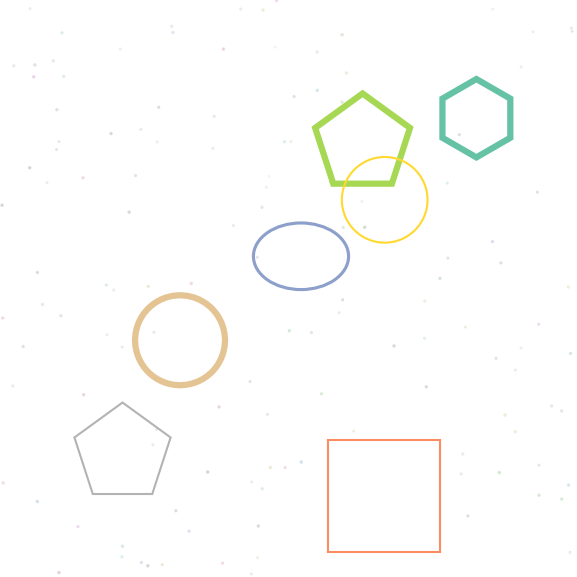[{"shape": "hexagon", "thickness": 3, "radius": 0.34, "center": [0.825, 0.794]}, {"shape": "square", "thickness": 1, "radius": 0.48, "center": [0.664, 0.141]}, {"shape": "oval", "thickness": 1.5, "radius": 0.41, "center": [0.521, 0.555]}, {"shape": "pentagon", "thickness": 3, "radius": 0.43, "center": [0.628, 0.751]}, {"shape": "circle", "thickness": 1, "radius": 0.37, "center": [0.666, 0.653]}, {"shape": "circle", "thickness": 3, "radius": 0.39, "center": [0.312, 0.41]}, {"shape": "pentagon", "thickness": 1, "radius": 0.44, "center": [0.212, 0.215]}]